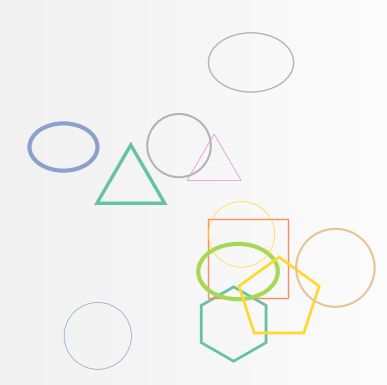[{"shape": "triangle", "thickness": 2.5, "radius": 0.5, "center": [0.337, 0.523]}, {"shape": "hexagon", "thickness": 2, "radius": 0.48, "center": [0.603, 0.158]}, {"shape": "square", "thickness": 1, "radius": 0.52, "center": [0.641, 0.328]}, {"shape": "circle", "thickness": 0.5, "radius": 0.43, "center": [0.252, 0.128]}, {"shape": "oval", "thickness": 3, "radius": 0.44, "center": [0.164, 0.618]}, {"shape": "triangle", "thickness": 0.5, "radius": 0.4, "center": [0.553, 0.572]}, {"shape": "oval", "thickness": 3, "radius": 0.51, "center": [0.614, 0.295]}, {"shape": "circle", "thickness": 0.5, "radius": 0.43, "center": [0.623, 0.391]}, {"shape": "pentagon", "thickness": 2, "radius": 0.54, "center": [0.72, 0.223]}, {"shape": "circle", "thickness": 1.5, "radius": 0.51, "center": [0.866, 0.304]}, {"shape": "circle", "thickness": 1.5, "radius": 0.41, "center": [0.462, 0.622]}, {"shape": "oval", "thickness": 1, "radius": 0.55, "center": [0.648, 0.838]}]